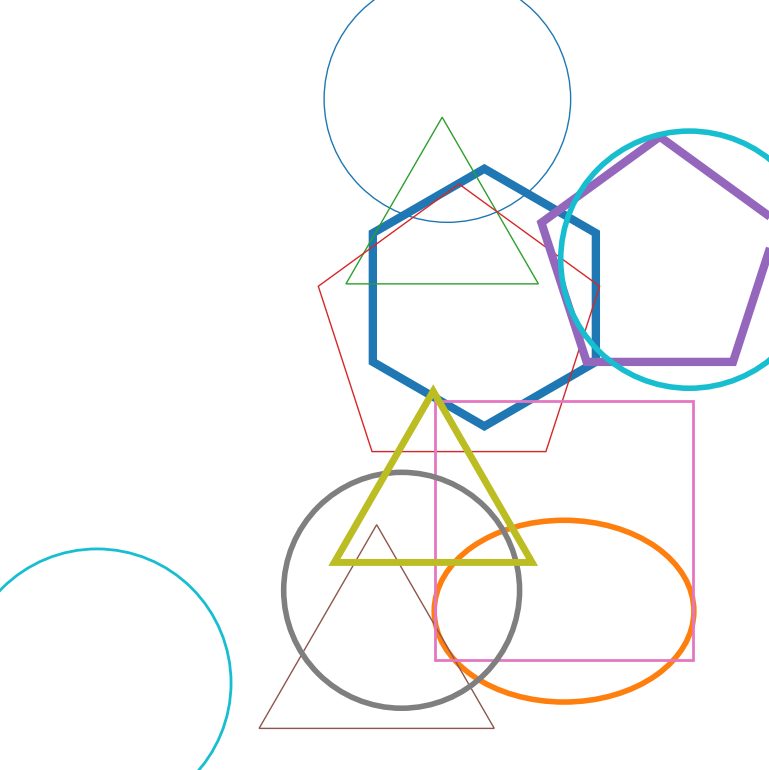[{"shape": "hexagon", "thickness": 3, "radius": 0.84, "center": [0.629, 0.614]}, {"shape": "circle", "thickness": 0.5, "radius": 0.8, "center": [0.581, 0.871]}, {"shape": "oval", "thickness": 2, "radius": 0.84, "center": [0.733, 0.206]}, {"shape": "triangle", "thickness": 0.5, "radius": 0.72, "center": [0.574, 0.703]}, {"shape": "pentagon", "thickness": 0.5, "radius": 0.96, "center": [0.596, 0.569]}, {"shape": "pentagon", "thickness": 3, "radius": 0.81, "center": [0.857, 0.661]}, {"shape": "triangle", "thickness": 0.5, "radius": 0.88, "center": [0.489, 0.142]}, {"shape": "square", "thickness": 1, "radius": 0.84, "center": [0.733, 0.311]}, {"shape": "circle", "thickness": 2, "radius": 0.77, "center": [0.522, 0.233]}, {"shape": "triangle", "thickness": 2.5, "radius": 0.74, "center": [0.563, 0.344]}, {"shape": "circle", "thickness": 1, "radius": 0.87, "center": [0.126, 0.113]}, {"shape": "circle", "thickness": 2, "radius": 0.83, "center": [0.895, 0.663]}]